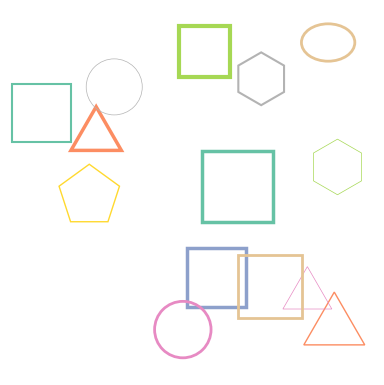[{"shape": "square", "thickness": 2.5, "radius": 0.46, "center": [0.616, 0.516]}, {"shape": "square", "thickness": 1.5, "radius": 0.38, "center": [0.107, 0.707]}, {"shape": "triangle", "thickness": 2.5, "radius": 0.38, "center": [0.25, 0.647]}, {"shape": "triangle", "thickness": 1, "radius": 0.46, "center": [0.868, 0.15]}, {"shape": "square", "thickness": 2.5, "radius": 0.38, "center": [0.562, 0.278]}, {"shape": "circle", "thickness": 2, "radius": 0.37, "center": [0.475, 0.144]}, {"shape": "triangle", "thickness": 0.5, "radius": 0.37, "center": [0.798, 0.234]}, {"shape": "square", "thickness": 3, "radius": 0.33, "center": [0.531, 0.867]}, {"shape": "hexagon", "thickness": 0.5, "radius": 0.36, "center": [0.877, 0.566]}, {"shape": "pentagon", "thickness": 1, "radius": 0.41, "center": [0.232, 0.491]}, {"shape": "oval", "thickness": 2, "radius": 0.35, "center": [0.852, 0.89]}, {"shape": "square", "thickness": 2, "radius": 0.41, "center": [0.701, 0.256]}, {"shape": "circle", "thickness": 0.5, "radius": 0.36, "center": [0.297, 0.774]}, {"shape": "hexagon", "thickness": 1.5, "radius": 0.34, "center": [0.678, 0.795]}]